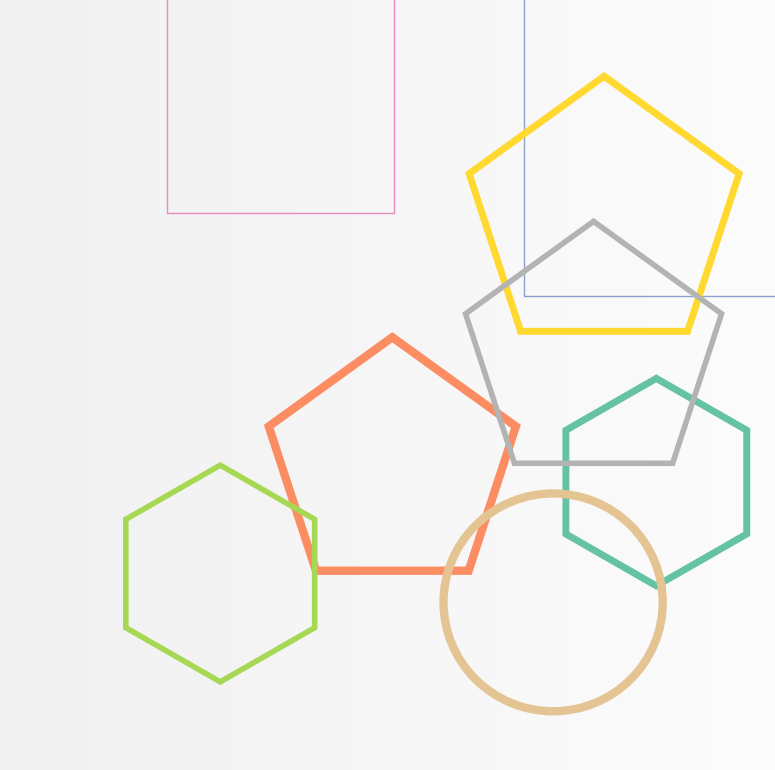[{"shape": "hexagon", "thickness": 2.5, "radius": 0.67, "center": [0.847, 0.374]}, {"shape": "pentagon", "thickness": 3, "radius": 0.84, "center": [0.506, 0.394]}, {"shape": "square", "thickness": 0.5, "radius": 0.99, "center": [0.874, 0.813]}, {"shape": "square", "thickness": 0.5, "radius": 0.73, "center": [0.362, 0.87]}, {"shape": "hexagon", "thickness": 2, "radius": 0.7, "center": [0.284, 0.255]}, {"shape": "pentagon", "thickness": 2.5, "radius": 0.92, "center": [0.78, 0.718]}, {"shape": "circle", "thickness": 3, "radius": 0.71, "center": [0.714, 0.218]}, {"shape": "pentagon", "thickness": 2, "radius": 0.87, "center": [0.766, 0.539]}]